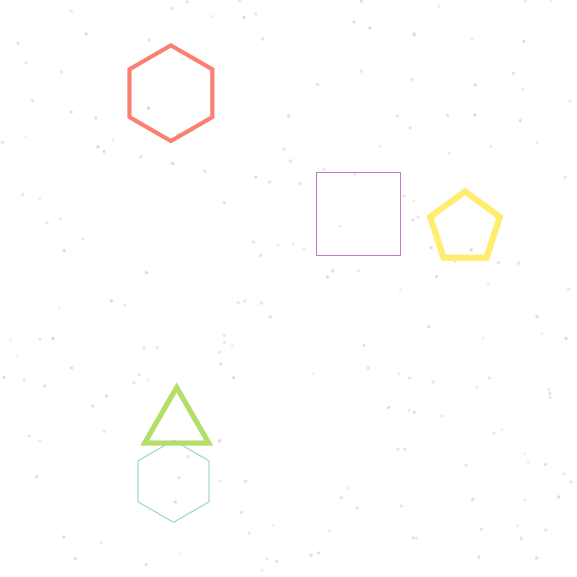[{"shape": "hexagon", "thickness": 0.5, "radius": 0.35, "center": [0.3, 0.166]}, {"shape": "hexagon", "thickness": 2, "radius": 0.41, "center": [0.296, 0.838]}, {"shape": "triangle", "thickness": 2.5, "radius": 0.32, "center": [0.306, 0.264]}, {"shape": "square", "thickness": 0.5, "radius": 0.36, "center": [0.62, 0.629]}, {"shape": "pentagon", "thickness": 3, "radius": 0.32, "center": [0.805, 0.604]}]